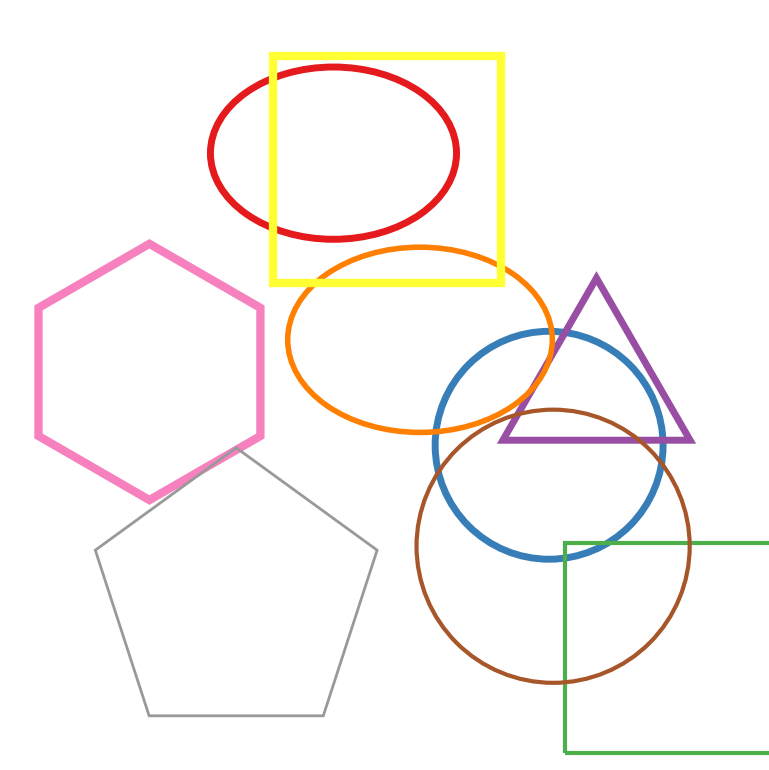[{"shape": "oval", "thickness": 2.5, "radius": 0.8, "center": [0.433, 0.801]}, {"shape": "circle", "thickness": 2.5, "radius": 0.74, "center": [0.713, 0.422]}, {"shape": "square", "thickness": 1.5, "radius": 0.68, "center": [0.87, 0.159]}, {"shape": "triangle", "thickness": 2.5, "radius": 0.7, "center": [0.775, 0.498]}, {"shape": "oval", "thickness": 2, "radius": 0.86, "center": [0.545, 0.559]}, {"shape": "square", "thickness": 3, "radius": 0.74, "center": [0.503, 0.78]}, {"shape": "circle", "thickness": 1.5, "radius": 0.89, "center": [0.718, 0.291]}, {"shape": "hexagon", "thickness": 3, "radius": 0.83, "center": [0.194, 0.517]}, {"shape": "pentagon", "thickness": 1, "radius": 0.96, "center": [0.307, 0.226]}]